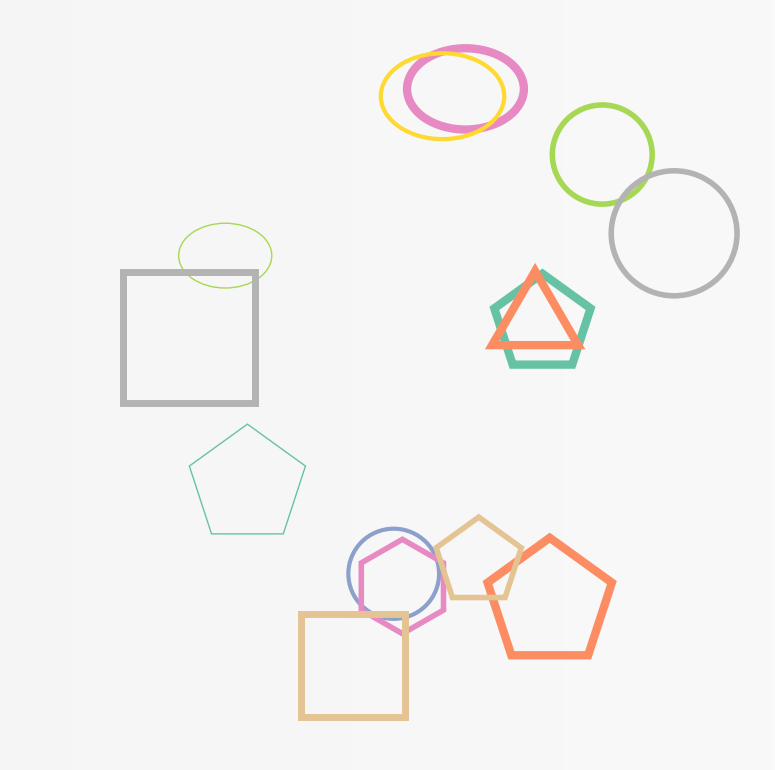[{"shape": "pentagon", "thickness": 0.5, "radius": 0.39, "center": [0.319, 0.37]}, {"shape": "pentagon", "thickness": 3, "radius": 0.33, "center": [0.7, 0.579]}, {"shape": "triangle", "thickness": 3, "radius": 0.32, "center": [0.69, 0.584]}, {"shape": "pentagon", "thickness": 3, "radius": 0.42, "center": [0.709, 0.217]}, {"shape": "circle", "thickness": 1.5, "radius": 0.29, "center": [0.508, 0.255]}, {"shape": "oval", "thickness": 3, "radius": 0.38, "center": [0.601, 0.885]}, {"shape": "hexagon", "thickness": 2, "radius": 0.31, "center": [0.519, 0.238]}, {"shape": "oval", "thickness": 0.5, "radius": 0.3, "center": [0.291, 0.668]}, {"shape": "circle", "thickness": 2, "radius": 0.32, "center": [0.777, 0.799]}, {"shape": "oval", "thickness": 1.5, "radius": 0.4, "center": [0.571, 0.875]}, {"shape": "pentagon", "thickness": 2, "radius": 0.29, "center": [0.618, 0.271]}, {"shape": "square", "thickness": 2.5, "radius": 0.34, "center": [0.455, 0.136]}, {"shape": "square", "thickness": 2.5, "radius": 0.43, "center": [0.244, 0.561]}, {"shape": "circle", "thickness": 2, "radius": 0.41, "center": [0.87, 0.697]}]